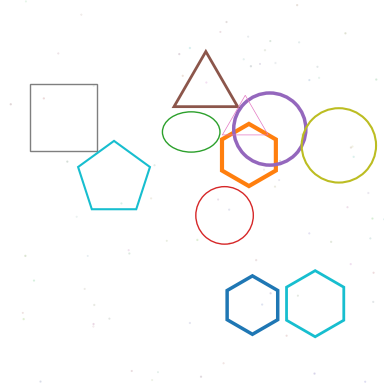[{"shape": "hexagon", "thickness": 2.5, "radius": 0.38, "center": [0.656, 0.208]}, {"shape": "hexagon", "thickness": 3, "radius": 0.4, "center": [0.647, 0.597]}, {"shape": "oval", "thickness": 1, "radius": 0.37, "center": [0.497, 0.657]}, {"shape": "circle", "thickness": 1, "radius": 0.37, "center": [0.583, 0.441]}, {"shape": "circle", "thickness": 2.5, "radius": 0.47, "center": [0.701, 0.665]}, {"shape": "triangle", "thickness": 2, "radius": 0.48, "center": [0.535, 0.771]}, {"shape": "triangle", "thickness": 0.5, "radius": 0.34, "center": [0.637, 0.684]}, {"shape": "square", "thickness": 1, "radius": 0.43, "center": [0.164, 0.694]}, {"shape": "circle", "thickness": 1.5, "radius": 0.48, "center": [0.88, 0.622]}, {"shape": "pentagon", "thickness": 1.5, "radius": 0.49, "center": [0.296, 0.536]}, {"shape": "hexagon", "thickness": 2, "radius": 0.43, "center": [0.819, 0.211]}]